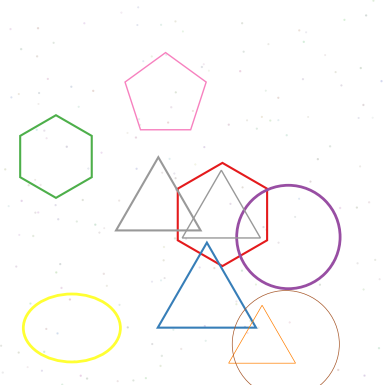[{"shape": "hexagon", "thickness": 1.5, "radius": 0.67, "center": [0.578, 0.443]}, {"shape": "triangle", "thickness": 1.5, "radius": 0.74, "center": [0.537, 0.223]}, {"shape": "hexagon", "thickness": 1.5, "radius": 0.54, "center": [0.145, 0.593]}, {"shape": "circle", "thickness": 2, "radius": 0.67, "center": [0.749, 0.384]}, {"shape": "triangle", "thickness": 0.5, "radius": 0.5, "center": [0.681, 0.107]}, {"shape": "oval", "thickness": 2, "radius": 0.63, "center": [0.187, 0.148]}, {"shape": "circle", "thickness": 0.5, "radius": 0.7, "center": [0.742, 0.106]}, {"shape": "pentagon", "thickness": 1, "radius": 0.55, "center": [0.43, 0.753]}, {"shape": "triangle", "thickness": 1, "radius": 0.59, "center": [0.575, 0.441]}, {"shape": "triangle", "thickness": 1.5, "radius": 0.63, "center": [0.411, 0.465]}]